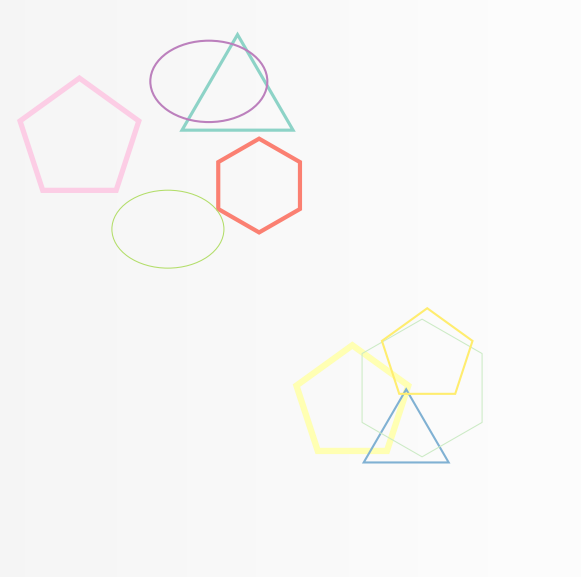[{"shape": "triangle", "thickness": 1.5, "radius": 0.55, "center": [0.409, 0.829]}, {"shape": "pentagon", "thickness": 3, "radius": 0.51, "center": [0.606, 0.3]}, {"shape": "hexagon", "thickness": 2, "radius": 0.41, "center": [0.446, 0.678]}, {"shape": "triangle", "thickness": 1, "radius": 0.42, "center": [0.699, 0.241]}, {"shape": "oval", "thickness": 0.5, "radius": 0.48, "center": [0.289, 0.602]}, {"shape": "pentagon", "thickness": 2.5, "radius": 0.54, "center": [0.137, 0.756]}, {"shape": "oval", "thickness": 1, "radius": 0.5, "center": [0.359, 0.858]}, {"shape": "hexagon", "thickness": 0.5, "radius": 0.6, "center": [0.726, 0.327]}, {"shape": "pentagon", "thickness": 1, "radius": 0.41, "center": [0.735, 0.383]}]